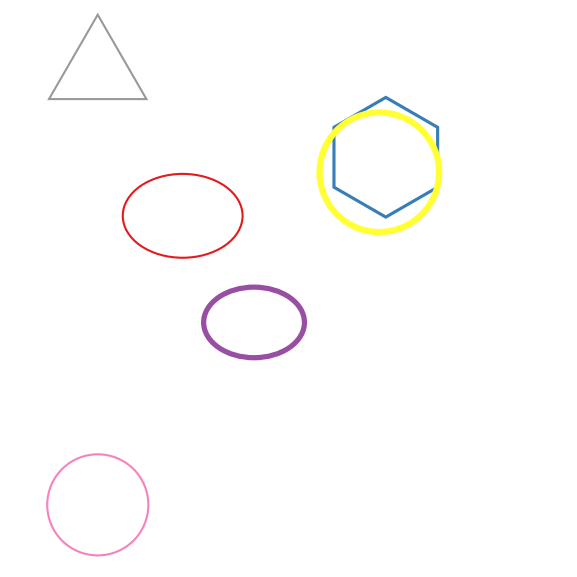[{"shape": "oval", "thickness": 1, "radius": 0.52, "center": [0.316, 0.625]}, {"shape": "hexagon", "thickness": 1.5, "radius": 0.52, "center": [0.668, 0.727]}, {"shape": "oval", "thickness": 2.5, "radius": 0.44, "center": [0.44, 0.441]}, {"shape": "circle", "thickness": 3, "radius": 0.52, "center": [0.657, 0.701]}, {"shape": "circle", "thickness": 1, "radius": 0.44, "center": [0.169, 0.125]}, {"shape": "triangle", "thickness": 1, "radius": 0.49, "center": [0.169, 0.876]}]